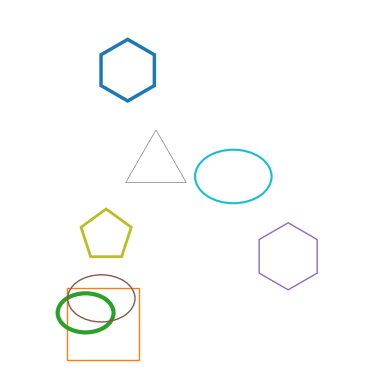[{"shape": "hexagon", "thickness": 2.5, "radius": 0.4, "center": [0.332, 0.818]}, {"shape": "square", "thickness": 1, "radius": 0.47, "center": [0.268, 0.158]}, {"shape": "oval", "thickness": 3, "radius": 0.36, "center": [0.222, 0.187]}, {"shape": "hexagon", "thickness": 1, "radius": 0.44, "center": [0.748, 0.334]}, {"shape": "oval", "thickness": 1, "radius": 0.44, "center": [0.263, 0.225]}, {"shape": "triangle", "thickness": 0.5, "radius": 0.46, "center": [0.405, 0.572]}, {"shape": "pentagon", "thickness": 2, "radius": 0.34, "center": [0.276, 0.389]}, {"shape": "oval", "thickness": 1.5, "radius": 0.5, "center": [0.606, 0.542]}]